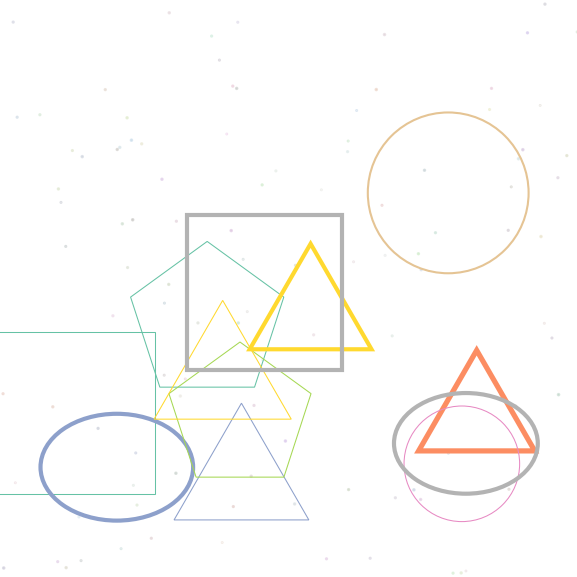[{"shape": "square", "thickness": 0.5, "radius": 0.7, "center": [0.127, 0.284]}, {"shape": "pentagon", "thickness": 0.5, "radius": 0.7, "center": [0.359, 0.442]}, {"shape": "triangle", "thickness": 2.5, "radius": 0.58, "center": [0.825, 0.276]}, {"shape": "oval", "thickness": 2, "radius": 0.66, "center": [0.202, 0.19]}, {"shape": "triangle", "thickness": 0.5, "radius": 0.67, "center": [0.418, 0.166]}, {"shape": "circle", "thickness": 0.5, "radius": 0.5, "center": [0.8, 0.196]}, {"shape": "pentagon", "thickness": 0.5, "radius": 0.65, "center": [0.416, 0.278]}, {"shape": "triangle", "thickness": 2, "radius": 0.61, "center": [0.538, 0.455]}, {"shape": "triangle", "thickness": 0.5, "radius": 0.69, "center": [0.386, 0.342]}, {"shape": "circle", "thickness": 1, "radius": 0.7, "center": [0.776, 0.665]}, {"shape": "square", "thickness": 2, "radius": 0.67, "center": [0.458, 0.493]}, {"shape": "oval", "thickness": 2, "radius": 0.62, "center": [0.807, 0.231]}]